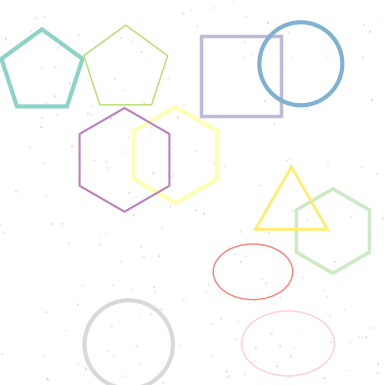[{"shape": "pentagon", "thickness": 3, "radius": 0.55, "center": [0.109, 0.813]}, {"shape": "hexagon", "thickness": 3, "radius": 0.62, "center": [0.456, 0.597]}, {"shape": "square", "thickness": 2.5, "radius": 0.52, "center": [0.625, 0.803]}, {"shape": "oval", "thickness": 1, "radius": 0.52, "center": [0.657, 0.294]}, {"shape": "circle", "thickness": 3, "radius": 0.54, "center": [0.781, 0.834]}, {"shape": "pentagon", "thickness": 1, "radius": 0.57, "center": [0.327, 0.82]}, {"shape": "oval", "thickness": 1, "radius": 0.6, "center": [0.748, 0.108]}, {"shape": "circle", "thickness": 3, "radius": 0.57, "center": [0.334, 0.105]}, {"shape": "hexagon", "thickness": 1.5, "radius": 0.67, "center": [0.323, 0.585]}, {"shape": "hexagon", "thickness": 2.5, "radius": 0.55, "center": [0.865, 0.4]}, {"shape": "triangle", "thickness": 2, "radius": 0.54, "center": [0.757, 0.458]}]